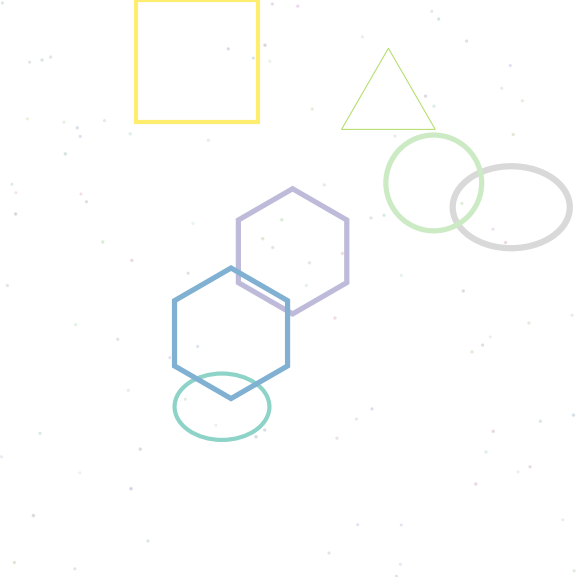[{"shape": "oval", "thickness": 2, "radius": 0.41, "center": [0.384, 0.295]}, {"shape": "hexagon", "thickness": 2.5, "radius": 0.54, "center": [0.507, 0.564]}, {"shape": "hexagon", "thickness": 2.5, "radius": 0.57, "center": [0.4, 0.422]}, {"shape": "triangle", "thickness": 0.5, "radius": 0.47, "center": [0.673, 0.822]}, {"shape": "oval", "thickness": 3, "radius": 0.51, "center": [0.885, 0.64]}, {"shape": "circle", "thickness": 2.5, "radius": 0.41, "center": [0.751, 0.682]}, {"shape": "square", "thickness": 2, "radius": 0.53, "center": [0.341, 0.894]}]